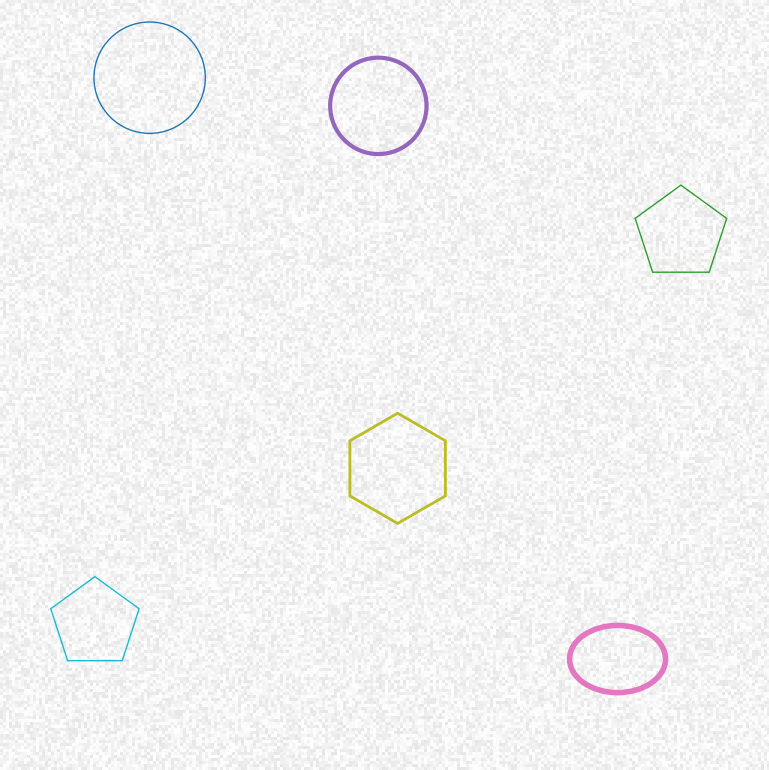[{"shape": "circle", "thickness": 0.5, "radius": 0.36, "center": [0.194, 0.899]}, {"shape": "pentagon", "thickness": 0.5, "radius": 0.31, "center": [0.884, 0.697]}, {"shape": "circle", "thickness": 1.5, "radius": 0.31, "center": [0.491, 0.863]}, {"shape": "oval", "thickness": 2, "radius": 0.31, "center": [0.802, 0.144]}, {"shape": "hexagon", "thickness": 1, "radius": 0.36, "center": [0.516, 0.392]}, {"shape": "pentagon", "thickness": 0.5, "radius": 0.3, "center": [0.123, 0.191]}]